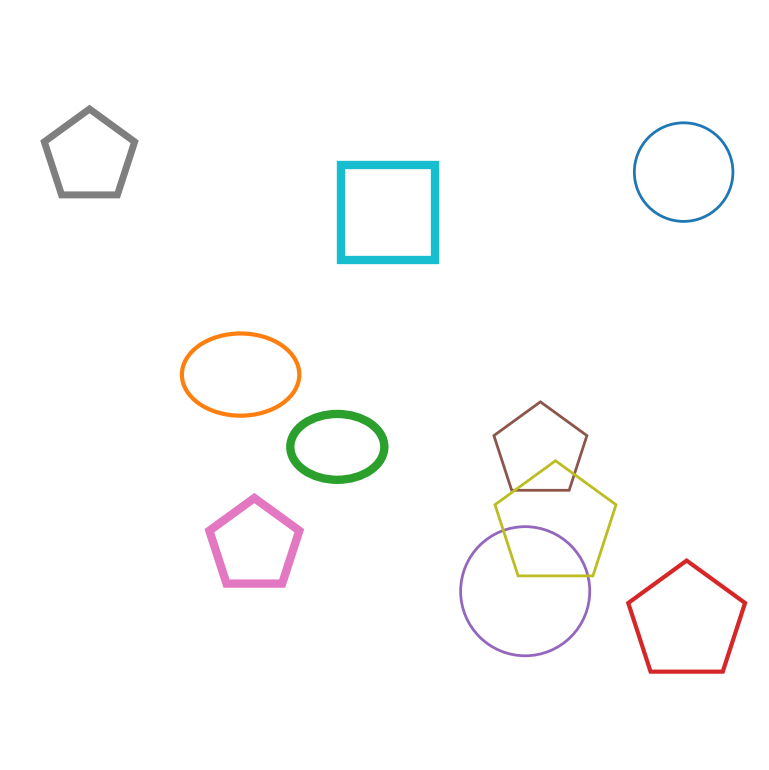[{"shape": "circle", "thickness": 1, "radius": 0.32, "center": [0.888, 0.776]}, {"shape": "oval", "thickness": 1.5, "radius": 0.38, "center": [0.312, 0.514]}, {"shape": "oval", "thickness": 3, "radius": 0.31, "center": [0.438, 0.42]}, {"shape": "pentagon", "thickness": 1.5, "radius": 0.4, "center": [0.892, 0.192]}, {"shape": "circle", "thickness": 1, "radius": 0.42, "center": [0.682, 0.232]}, {"shape": "pentagon", "thickness": 1, "radius": 0.32, "center": [0.702, 0.415]}, {"shape": "pentagon", "thickness": 3, "radius": 0.31, "center": [0.33, 0.292]}, {"shape": "pentagon", "thickness": 2.5, "radius": 0.31, "center": [0.116, 0.797]}, {"shape": "pentagon", "thickness": 1, "radius": 0.41, "center": [0.721, 0.319]}, {"shape": "square", "thickness": 3, "radius": 0.31, "center": [0.504, 0.724]}]